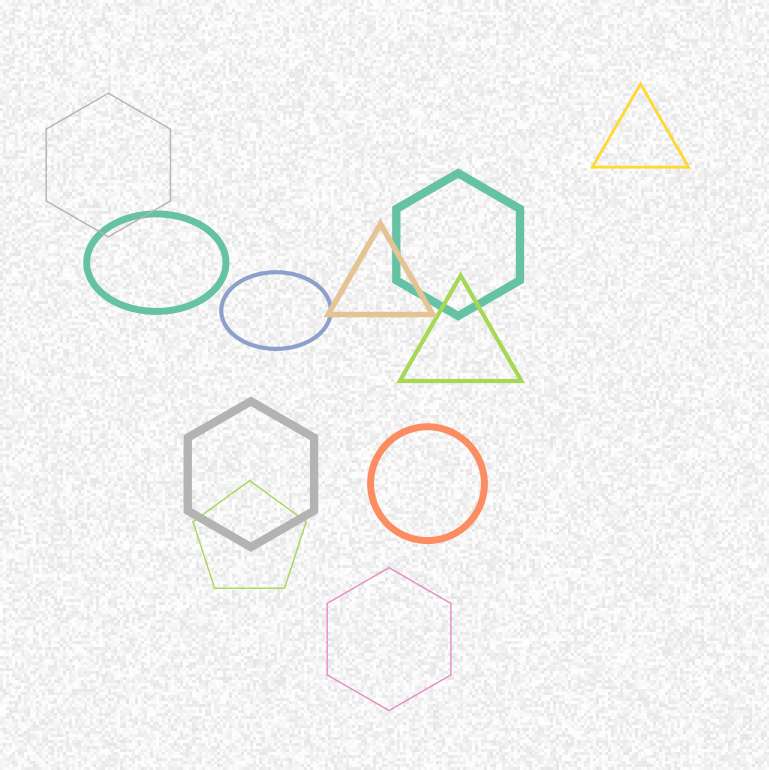[{"shape": "hexagon", "thickness": 3, "radius": 0.46, "center": [0.595, 0.682]}, {"shape": "oval", "thickness": 2.5, "radius": 0.45, "center": [0.203, 0.659]}, {"shape": "circle", "thickness": 2.5, "radius": 0.37, "center": [0.555, 0.372]}, {"shape": "oval", "thickness": 1.5, "radius": 0.36, "center": [0.358, 0.597]}, {"shape": "hexagon", "thickness": 0.5, "radius": 0.46, "center": [0.505, 0.17]}, {"shape": "triangle", "thickness": 1.5, "radius": 0.46, "center": [0.598, 0.551]}, {"shape": "pentagon", "thickness": 0.5, "radius": 0.39, "center": [0.324, 0.299]}, {"shape": "triangle", "thickness": 1, "radius": 0.36, "center": [0.832, 0.819]}, {"shape": "triangle", "thickness": 2, "radius": 0.39, "center": [0.494, 0.631]}, {"shape": "hexagon", "thickness": 0.5, "radius": 0.47, "center": [0.141, 0.786]}, {"shape": "hexagon", "thickness": 3, "radius": 0.47, "center": [0.326, 0.384]}]